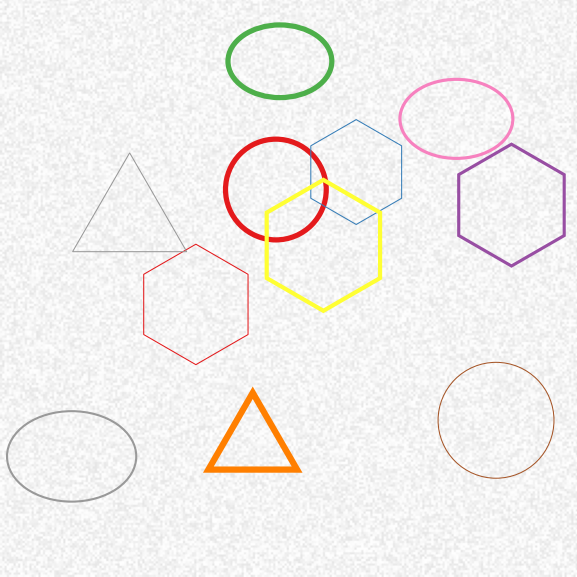[{"shape": "circle", "thickness": 2.5, "radius": 0.44, "center": [0.478, 0.671]}, {"shape": "hexagon", "thickness": 0.5, "radius": 0.52, "center": [0.339, 0.472]}, {"shape": "hexagon", "thickness": 0.5, "radius": 0.45, "center": [0.617, 0.701]}, {"shape": "oval", "thickness": 2.5, "radius": 0.45, "center": [0.485, 0.893]}, {"shape": "hexagon", "thickness": 1.5, "radius": 0.53, "center": [0.886, 0.644]}, {"shape": "triangle", "thickness": 3, "radius": 0.44, "center": [0.438, 0.23]}, {"shape": "hexagon", "thickness": 2, "radius": 0.57, "center": [0.56, 0.574]}, {"shape": "circle", "thickness": 0.5, "radius": 0.5, "center": [0.859, 0.271]}, {"shape": "oval", "thickness": 1.5, "radius": 0.49, "center": [0.79, 0.793]}, {"shape": "triangle", "thickness": 0.5, "radius": 0.57, "center": [0.224, 0.62]}, {"shape": "oval", "thickness": 1, "radius": 0.56, "center": [0.124, 0.209]}]